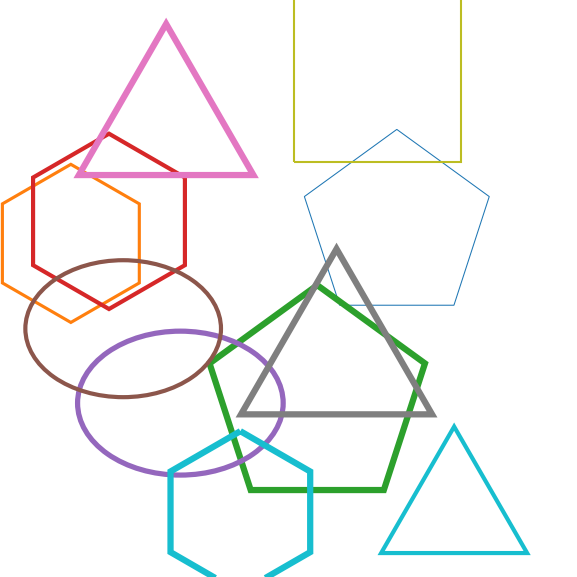[{"shape": "pentagon", "thickness": 0.5, "radius": 0.84, "center": [0.687, 0.607]}, {"shape": "hexagon", "thickness": 1.5, "radius": 0.68, "center": [0.123, 0.578]}, {"shape": "pentagon", "thickness": 3, "radius": 0.98, "center": [0.549, 0.309]}, {"shape": "hexagon", "thickness": 2, "radius": 0.76, "center": [0.189, 0.616]}, {"shape": "oval", "thickness": 2.5, "radius": 0.89, "center": [0.312, 0.301]}, {"shape": "oval", "thickness": 2, "radius": 0.85, "center": [0.213, 0.43]}, {"shape": "triangle", "thickness": 3, "radius": 0.87, "center": [0.288, 0.783]}, {"shape": "triangle", "thickness": 3, "radius": 0.95, "center": [0.583, 0.377]}, {"shape": "square", "thickness": 1, "radius": 0.72, "center": [0.654, 0.864]}, {"shape": "triangle", "thickness": 2, "radius": 0.73, "center": [0.786, 0.114]}, {"shape": "hexagon", "thickness": 3, "radius": 0.7, "center": [0.416, 0.113]}]